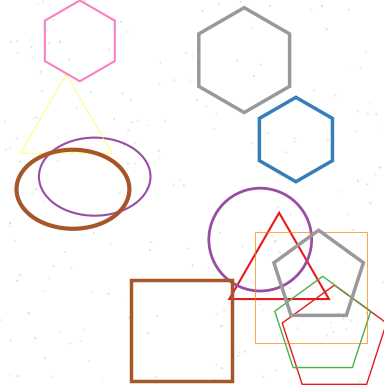[{"shape": "triangle", "thickness": 1.5, "radius": 0.75, "center": [0.725, 0.298]}, {"shape": "pentagon", "thickness": 1, "radius": 0.71, "center": [0.869, 0.117]}, {"shape": "hexagon", "thickness": 2.5, "radius": 0.55, "center": [0.769, 0.638]}, {"shape": "pentagon", "thickness": 1, "radius": 0.65, "center": [0.838, 0.151]}, {"shape": "oval", "thickness": 1.5, "radius": 0.72, "center": [0.246, 0.541]}, {"shape": "circle", "thickness": 2, "radius": 0.67, "center": [0.676, 0.378]}, {"shape": "square", "thickness": 0.5, "radius": 0.72, "center": [0.808, 0.253]}, {"shape": "triangle", "thickness": 0.5, "radius": 0.69, "center": [0.172, 0.671]}, {"shape": "square", "thickness": 2.5, "radius": 0.66, "center": [0.472, 0.142]}, {"shape": "oval", "thickness": 3, "radius": 0.73, "center": [0.189, 0.508]}, {"shape": "hexagon", "thickness": 1.5, "radius": 0.52, "center": [0.207, 0.894]}, {"shape": "hexagon", "thickness": 2.5, "radius": 0.68, "center": [0.634, 0.844]}, {"shape": "pentagon", "thickness": 2.5, "radius": 0.61, "center": [0.828, 0.28]}]